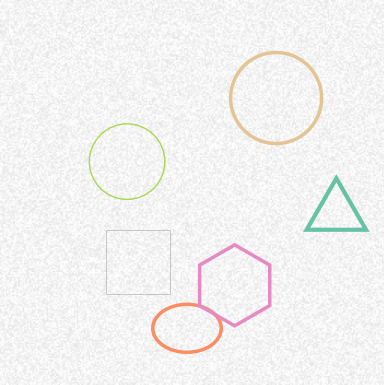[{"shape": "triangle", "thickness": 3, "radius": 0.45, "center": [0.874, 0.448]}, {"shape": "oval", "thickness": 2.5, "radius": 0.44, "center": [0.486, 0.147]}, {"shape": "hexagon", "thickness": 2.5, "radius": 0.53, "center": [0.61, 0.259]}, {"shape": "circle", "thickness": 1, "radius": 0.49, "center": [0.33, 0.58]}, {"shape": "circle", "thickness": 2.5, "radius": 0.59, "center": [0.717, 0.745]}, {"shape": "square", "thickness": 0.5, "radius": 0.42, "center": [0.359, 0.32]}]